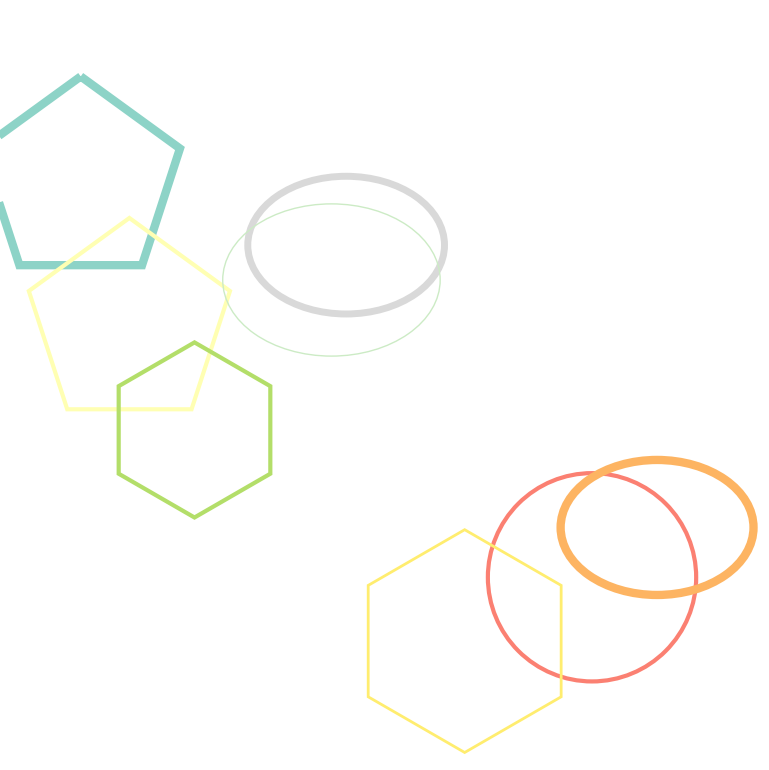[{"shape": "pentagon", "thickness": 3, "radius": 0.68, "center": [0.105, 0.765]}, {"shape": "pentagon", "thickness": 1.5, "radius": 0.69, "center": [0.168, 0.58]}, {"shape": "circle", "thickness": 1.5, "radius": 0.68, "center": [0.769, 0.25]}, {"shape": "oval", "thickness": 3, "radius": 0.63, "center": [0.853, 0.315]}, {"shape": "hexagon", "thickness": 1.5, "radius": 0.57, "center": [0.253, 0.442]}, {"shape": "oval", "thickness": 2.5, "radius": 0.64, "center": [0.45, 0.682]}, {"shape": "oval", "thickness": 0.5, "radius": 0.71, "center": [0.43, 0.636]}, {"shape": "hexagon", "thickness": 1, "radius": 0.72, "center": [0.603, 0.167]}]